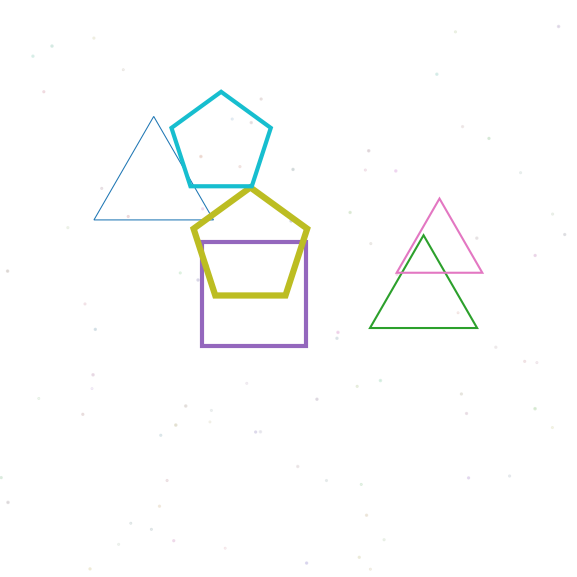[{"shape": "triangle", "thickness": 0.5, "radius": 0.6, "center": [0.266, 0.678]}, {"shape": "triangle", "thickness": 1, "radius": 0.54, "center": [0.733, 0.485]}, {"shape": "square", "thickness": 2, "radius": 0.45, "center": [0.44, 0.49]}, {"shape": "triangle", "thickness": 1, "radius": 0.43, "center": [0.761, 0.57]}, {"shape": "pentagon", "thickness": 3, "radius": 0.52, "center": [0.434, 0.571]}, {"shape": "pentagon", "thickness": 2, "radius": 0.45, "center": [0.383, 0.75]}]